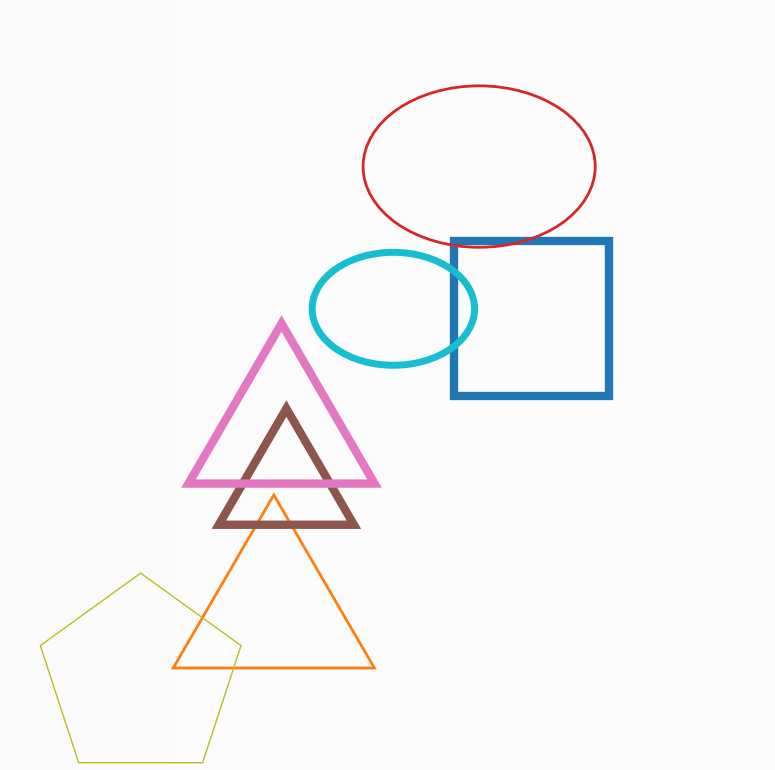[{"shape": "square", "thickness": 3, "radius": 0.5, "center": [0.686, 0.586]}, {"shape": "triangle", "thickness": 1, "radius": 0.75, "center": [0.353, 0.207]}, {"shape": "oval", "thickness": 1, "radius": 0.75, "center": [0.618, 0.784]}, {"shape": "triangle", "thickness": 3, "radius": 0.5, "center": [0.369, 0.369]}, {"shape": "triangle", "thickness": 3, "radius": 0.69, "center": [0.363, 0.441]}, {"shape": "pentagon", "thickness": 0.5, "radius": 0.68, "center": [0.181, 0.12]}, {"shape": "oval", "thickness": 2.5, "radius": 0.52, "center": [0.508, 0.599]}]